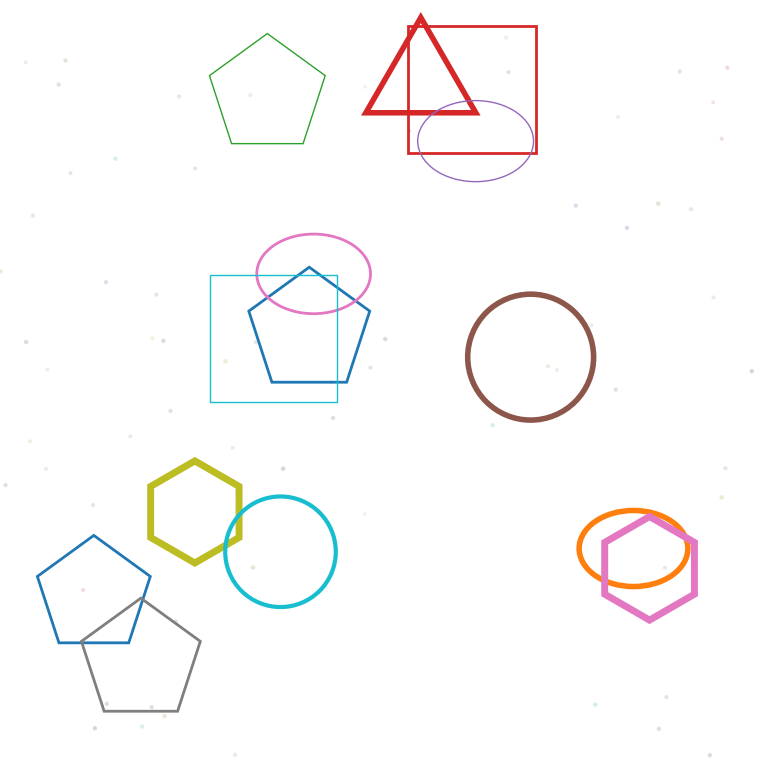[{"shape": "pentagon", "thickness": 1, "radius": 0.39, "center": [0.122, 0.228]}, {"shape": "pentagon", "thickness": 1, "radius": 0.41, "center": [0.402, 0.57]}, {"shape": "oval", "thickness": 2, "radius": 0.35, "center": [0.823, 0.288]}, {"shape": "pentagon", "thickness": 0.5, "radius": 0.4, "center": [0.347, 0.877]}, {"shape": "square", "thickness": 1, "radius": 0.41, "center": [0.613, 0.884]}, {"shape": "triangle", "thickness": 2, "radius": 0.41, "center": [0.547, 0.895]}, {"shape": "oval", "thickness": 0.5, "radius": 0.38, "center": [0.618, 0.817]}, {"shape": "circle", "thickness": 2, "radius": 0.41, "center": [0.689, 0.536]}, {"shape": "oval", "thickness": 1, "radius": 0.37, "center": [0.407, 0.644]}, {"shape": "hexagon", "thickness": 2.5, "radius": 0.34, "center": [0.844, 0.262]}, {"shape": "pentagon", "thickness": 1, "radius": 0.41, "center": [0.183, 0.142]}, {"shape": "hexagon", "thickness": 2.5, "radius": 0.33, "center": [0.253, 0.335]}, {"shape": "circle", "thickness": 1.5, "radius": 0.36, "center": [0.364, 0.283]}, {"shape": "square", "thickness": 0.5, "radius": 0.41, "center": [0.355, 0.56]}]